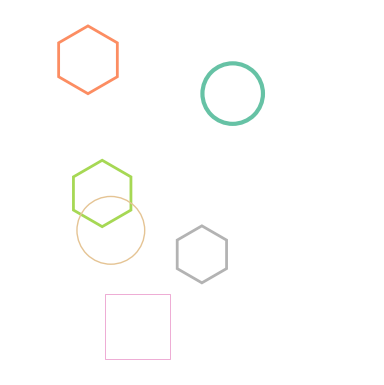[{"shape": "circle", "thickness": 3, "radius": 0.39, "center": [0.604, 0.757]}, {"shape": "hexagon", "thickness": 2, "radius": 0.44, "center": [0.229, 0.845]}, {"shape": "square", "thickness": 0.5, "radius": 0.42, "center": [0.357, 0.151]}, {"shape": "hexagon", "thickness": 2, "radius": 0.43, "center": [0.265, 0.497]}, {"shape": "circle", "thickness": 1, "radius": 0.44, "center": [0.288, 0.402]}, {"shape": "hexagon", "thickness": 2, "radius": 0.37, "center": [0.524, 0.339]}]